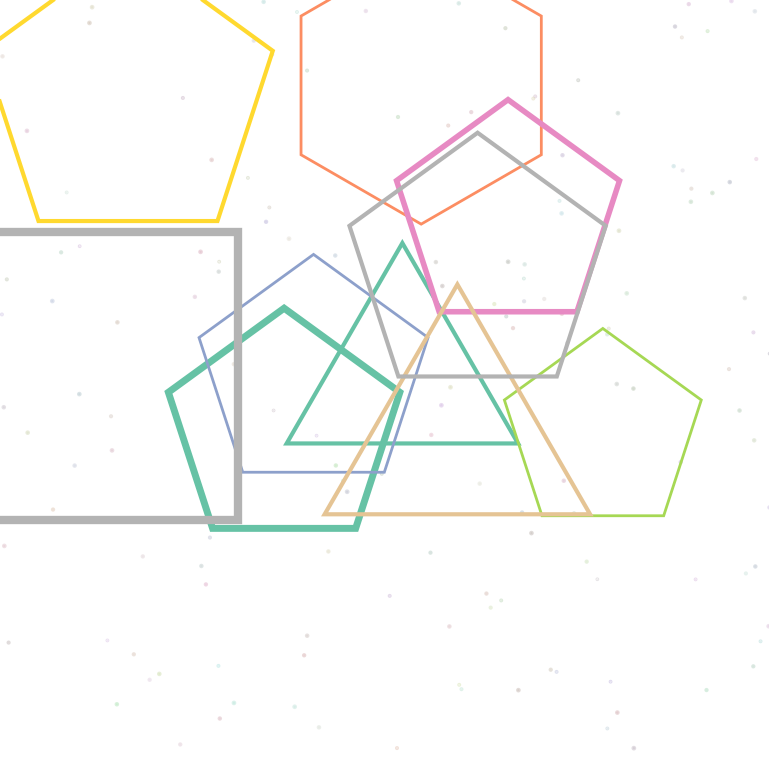[{"shape": "pentagon", "thickness": 2.5, "radius": 0.79, "center": [0.369, 0.442]}, {"shape": "triangle", "thickness": 1.5, "radius": 0.87, "center": [0.523, 0.511]}, {"shape": "hexagon", "thickness": 1, "radius": 0.9, "center": [0.547, 0.889]}, {"shape": "pentagon", "thickness": 1, "radius": 0.78, "center": [0.407, 0.513]}, {"shape": "pentagon", "thickness": 2, "radius": 0.76, "center": [0.66, 0.718]}, {"shape": "pentagon", "thickness": 1, "radius": 0.67, "center": [0.783, 0.439]}, {"shape": "pentagon", "thickness": 1.5, "radius": 0.99, "center": [0.166, 0.873]}, {"shape": "triangle", "thickness": 1.5, "radius": 1.0, "center": [0.594, 0.432]}, {"shape": "square", "thickness": 3, "radius": 0.93, "center": [0.123, 0.511]}, {"shape": "pentagon", "thickness": 1.5, "radius": 0.87, "center": [0.62, 0.653]}]